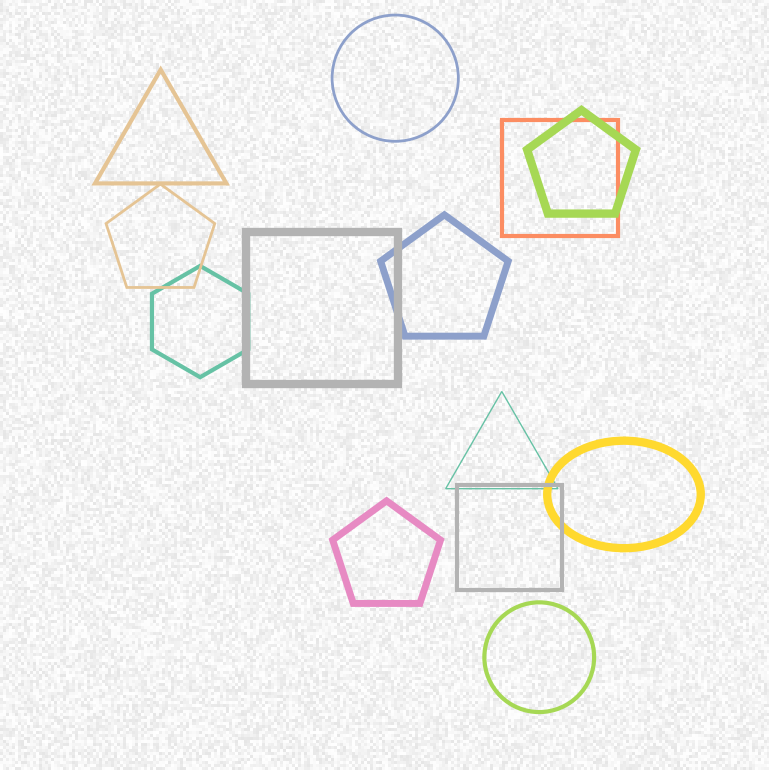[{"shape": "triangle", "thickness": 0.5, "radius": 0.42, "center": [0.652, 0.407]}, {"shape": "hexagon", "thickness": 1.5, "radius": 0.36, "center": [0.26, 0.582]}, {"shape": "square", "thickness": 1.5, "radius": 0.38, "center": [0.728, 0.769]}, {"shape": "circle", "thickness": 1, "radius": 0.41, "center": [0.513, 0.898]}, {"shape": "pentagon", "thickness": 2.5, "radius": 0.44, "center": [0.577, 0.634]}, {"shape": "pentagon", "thickness": 2.5, "radius": 0.37, "center": [0.502, 0.276]}, {"shape": "circle", "thickness": 1.5, "radius": 0.36, "center": [0.7, 0.146]}, {"shape": "pentagon", "thickness": 3, "radius": 0.37, "center": [0.755, 0.783]}, {"shape": "oval", "thickness": 3, "radius": 0.5, "center": [0.81, 0.358]}, {"shape": "pentagon", "thickness": 1, "radius": 0.37, "center": [0.208, 0.687]}, {"shape": "triangle", "thickness": 1.5, "radius": 0.49, "center": [0.209, 0.811]}, {"shape": "square", "thickness": 1.5, "radius": 0.34, "center": [0.662, 0.302]}, {"shape": "square", "thickness": 3, "radius": 0.49, "center": [0.418, 0.601]}]